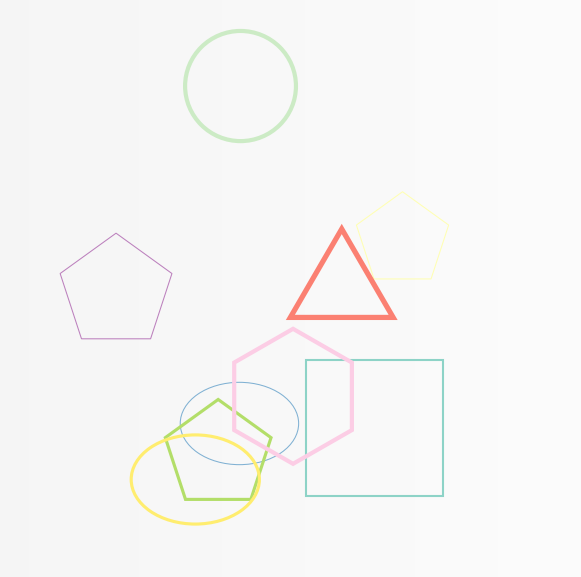[{"shape": "square", "thickness": 1, "radius": 0.59, "center": [0.644, 0.258]}, {"shape": "pentagon", "thickness": 0.5, "radius": 0.42, "center": [0.693, 0.584]}, {"shape": "triangle", "thickness": 2.5, "radius": 0.51, "center": [0.588, 0.501]}, {"shape": "oval", "thickness": 0.5, "radius": 0.51, "center": [0.412, 0.266]}, {"shape": "pentagon", "thickness": 1.5, "radius": 0.48, "center": [0.375, 0.212]}, {"shape": "hexagon", "thickness": 2, "radius": 0.58, "center": [0.504, 0.313]}, {"shape": "pentagon", "thickness": 0.5, "radius": 0.51, "center": [0.2, 0.494]}, {"shape": "circle", "thickness": 2, "radius": 0.48, "center": [0.414, 0.85]}, {"shape": "oval", "thickness": 1.5, "radius": 0.55, "center": [0.336, 0.169]}]